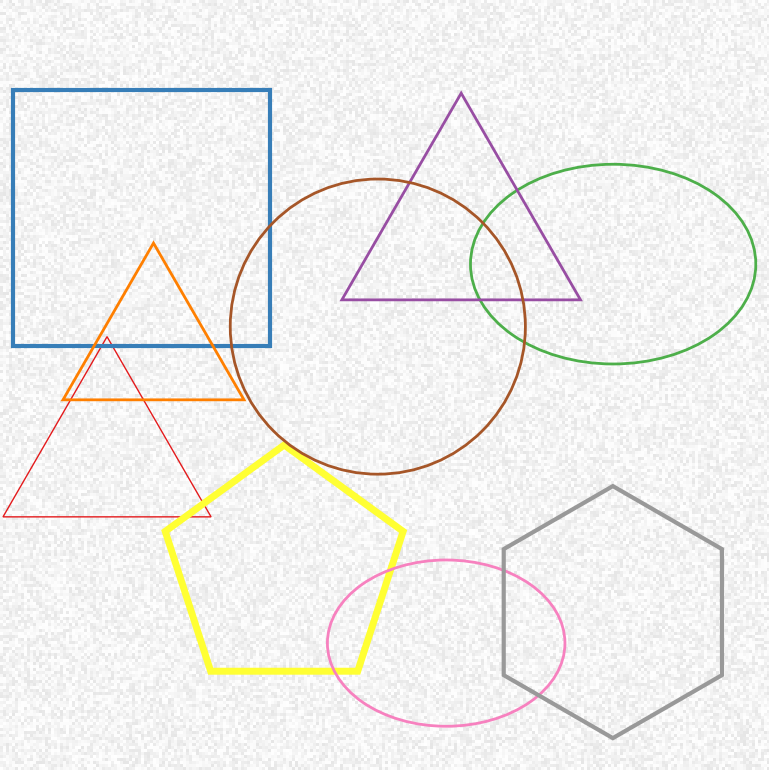[{"shape": "triangle", "thickness": 0.5, "radius": 0.78, "center": [0.139, 0.407]}, {"shape": "square", "thickness": 1.5, "radius": 0.83, "center": [0.184, 0.717]}, {"shape": "oval", "thickness": 1, "radius": 0.93, "center": [0.796, 0.657]}, {"shape": "triangle", "thickness": 1, "radius": 0.89, "center": [0.599, 0.7]}, {"shape": "triangle", "thickness": 1, "radius": 0.68, "center": [0.199, 0.549]}, {"shape": "pentagon", "thickness": 2.5, "radius": 0.81, "center": [0.369, 0.26]}, {"shape": "circle", "thickness": 1, "radius": 0.96, "center": [0.491, 0.576]}, {"shape": "oval", "thickness": 1, "radius": 0.77, "center": [0.579, 0.165]}, {"shape": "hexagon", "thickness": 1.5, "radius": 0.82, "center": [0.796, 0.205]}]